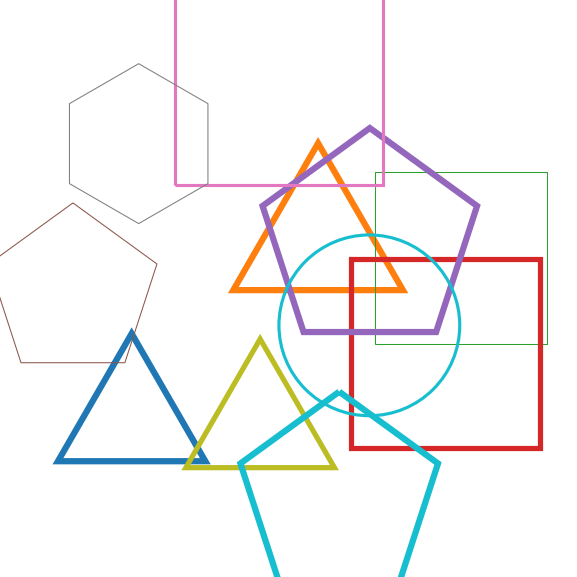[{"shape": "triangle", "thickness": 3, "radius": 0.74, "center": [0.228, 0.274]}, {"shape": "triangle", "thickness": 3, "radius": 0.85, "center": [0.551, 0.582]}, {"shape": "square", "thickness": 0.5, "radius": 0.74, "center": [0.799, 0.553]}, {"shape": "square", "thickness": 2.5, "radius": 0.82, "center": [0.772, 0.387]}, {"shape": "pentagon", "thickness": 3, "radius": 0.98, "center": [0.64, 0.582]}, {"shape": "pentagon", "thickness": 0.5, "radius": 0.76, "center": [0.126, 0.495]}, {"shape": "square", "thickness": 1.5, "radius": 0.9, "center": [0.484, 0.86]}, {"shape": "hexagon", "thickness": 0.5, "radius": 0.69, "center": [0.24, 0.75]}, {"shape": "triangle", "thickness": 2.5, "radius": 0.74, "center": [0.45, 0.264]}, {"shape": "circle", "thickness": 1.5, "radius": 0.78, "center": [0.64, 0.436]}, {"shape": "pentagon", "thickness": 3, "radius": 0.9, "center": [0.587, 0.141]}]